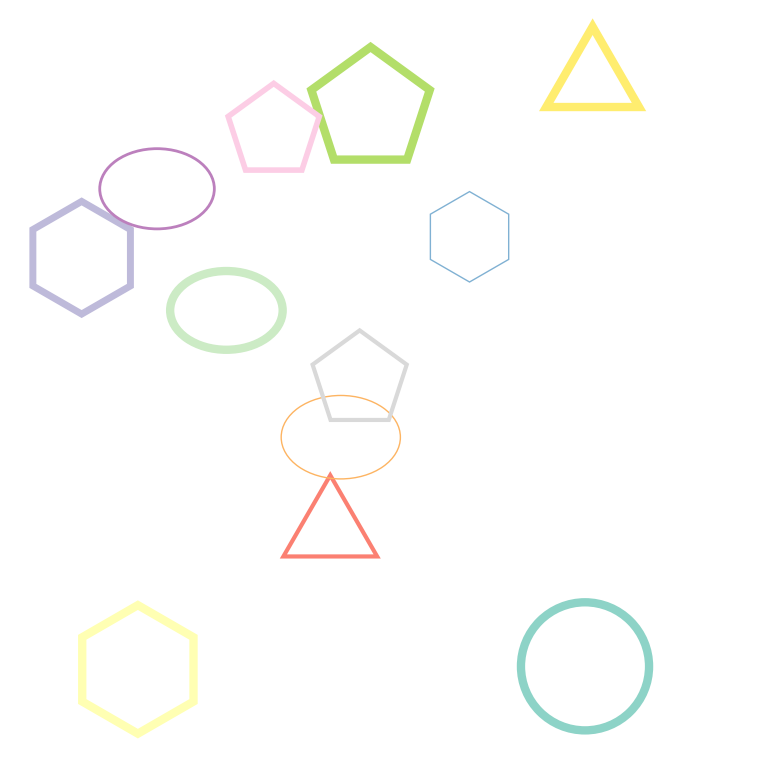[{"shape": "circle", "thickness": 3, "radius": 0.42, "center": [0.76, 0.135]}, {"shape": "hexagon", "thickness": 3, "radius": 0.42, "center": [0.179, 0.131]}, {"shape": "hexagon", "thickness": 2.5, "radius": 0.37, "center": [0.106, 0.665]}, {"shape": "triangle", "thickness": 1.5, "radius": 0.35, "center": [0.429, 0.312]}, {"shape": "hexagon", "thickness": 0.5, "radius": 0.29, "center": [0.61, 0.692]}, {"shape": "oval", "thickness": 0.5, "radius": 0.39, "center": [0.443, 0.432]}, {"shape": "pentagon", "thickness": 3, "radius": 0.4, "center": [0.481, 0.858]}, {"shape": "pentagon", "thickness": 2, "radius": 0.31, "center": [0.355, 0.829]}, {"shape": "pentagon", "thickness": 1.5, "radius": 0.32, "center": [0.467, 0.507]}, {"shape": "oval", "thickness": 1, "radius": 0.37, "center": [0.204, 0.755]}, {"shape": "oval", "thickness": 3, "radius": 0.37, "center": [0.294, 0.597]}, {"shape": "triangle", "thickness": 3, "radius": 0.35, "center": [0.77, 0.896]}]